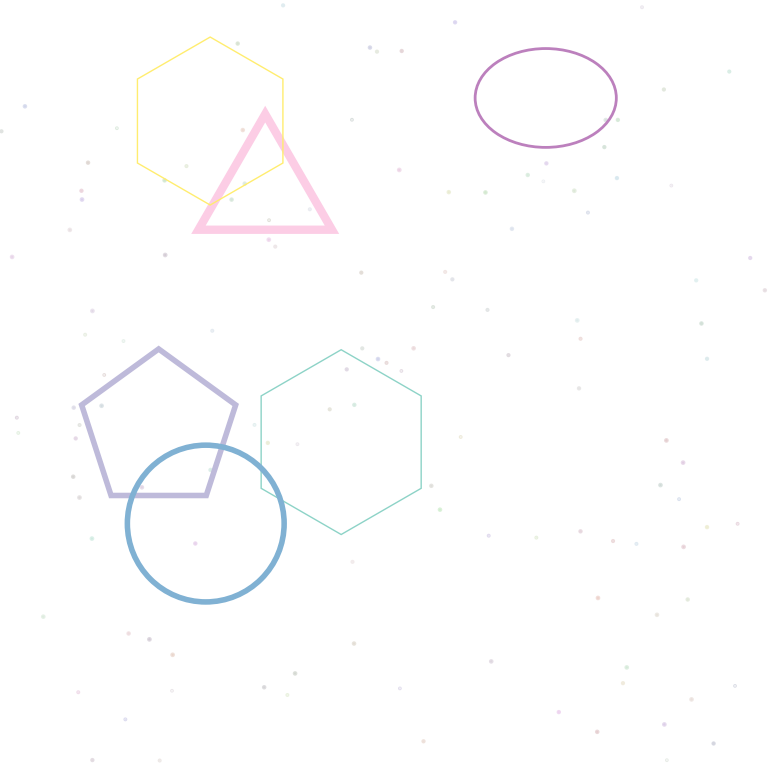[{"shape": "hexagon", "thickness": 0.5, "radius": 0.6, "center": [0.443, 0.426]}, {"shape": "pentagon", "thickness": 2, "radius": 0.53, "center": [0.206, 0.442]}, {"shape": "circle", "thickness": 2, "radius": 0.51, "center": [0.267, 0.32]}, {"shape": "triangle", "thickness": 3, "radius": 0.5, "center": [0.344, 0.752]}, {"shape": "oval", "thickness": 1, "radius": 0.46, "center": [0.709, 0.873]}, {"shape": "hexagon", "thickness": 0.5, "radius": 0.55, "center": [0.273, 0.843]}]